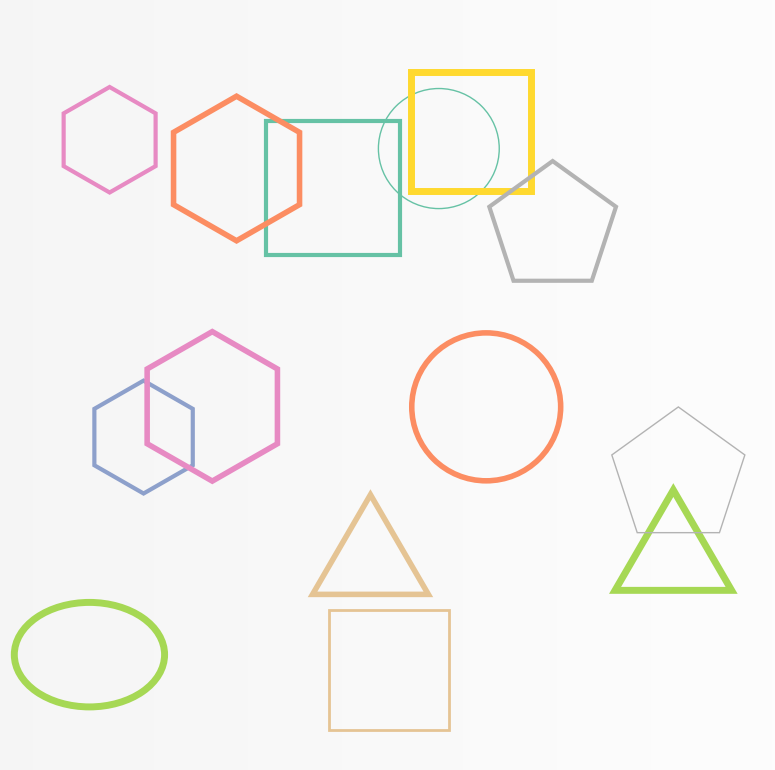[{"shape": "circle", "thickness": 0.5, "radius": 0.39, "center": [0.566, 0.807]}, {"shape": "square", "thickness": 1.5, "radius": 0.44, "center": [0.43, 0.755]}, {"shape": "circle", "thickness": 2, "radius": 0.48, "center": [0.627, 0.472]}, {"shape": "hexagon", "thickness": 2, "radius": 0.47, "center": [0.305, 0.781]}, {"shape": "hexagon", "thickness": 1.5, "radius": 0.37, "center": [0.185, 0.432]}, {"shape": "hexagon", "thickness": 1.5, "radius": 0.34, "center": [0.141, 0.819]}, {"shape": "hexagon", "thickness": 2, "radius": 0.49, "center": [0.274, 0.472]}, {"shape": "oval", "thickness": 2.5, "radius": 0.48, "center": [0.115, 0.15]}, {"shape": "triangle", "thickness": 2.5, "radius": 0.43, "center": [0.869, 0.277]}, {"shape": "square", "thickness": 2.5, "radius": 0.39, "center": [0.608, 0.829]}, {"shape": "square", "thickness": 1, "radius": 0.39, "center": [0.502, 0.13]}, {"shape": "triangle", "thickness": 2, "radius": 0.43, "center": [0.478, 0.271]}, {"shape": "pentagon", "thickness": 1.5, "radius": 0.43, "center": [0.713, 0.705]}, {"shape": "pentagon", "thickness": 0.5, "radius": 0.45, "center": [0.875, 0.381]}]